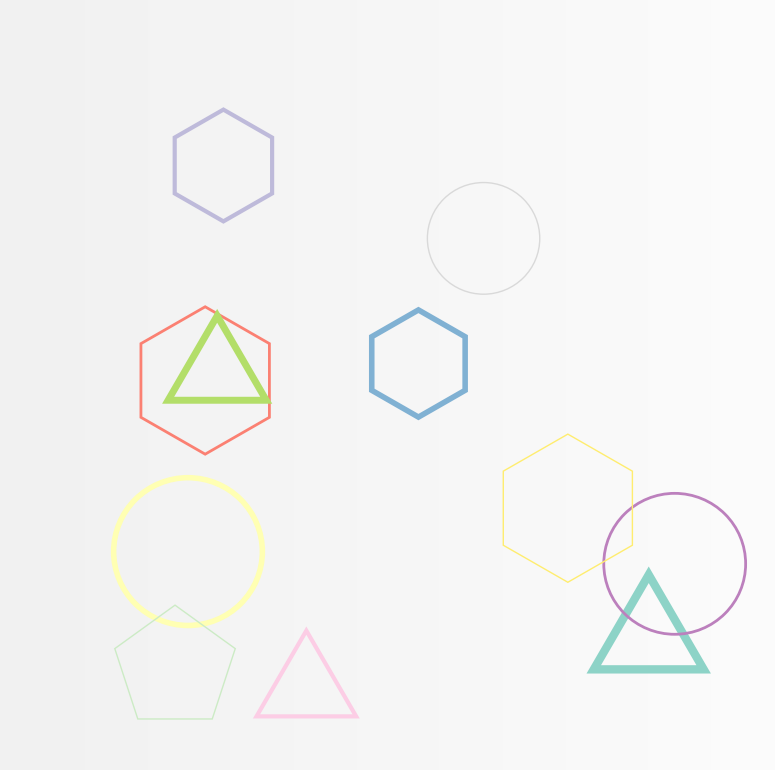[{"shape": "triangle", "thickness": 3, "radius": 0.41, "center": [0.837, 0.172]}, {"shape": "circle", "thickness": 2, "radius": 0.48, "center": [0.243, 0.284]}, {"shape": "hexagon", "thickness": 1.5, "radius": 0.36, "center": [0.288, 0.785]}, {"shape": "hexagon", "thickness": 1, "radius": 0.48, "center": [0.265, 0.506]}, {"shape": "hexagon", "thickness": 2, "radius": 0.35, "center": [0.54, 0.528]}, {"shape": "triangle", "thickness": 2.5, "radius": 0.37, "center": [0.28, 0.517]}, {"shape": "triangle", "thickness": 1.5, "radius": 0.37, "center": [0.395, 0.107]}, {"shape": "circle", "thickness": 0.5, "radius": 0.36, "center": [0.624, 0.69]}, {"shape": "circle", "thickness": 1, "radius": 0.46, "center": [0.871, 0.268]}, {"shape": "pentagon", "thickness": 0.5, "radius": 0.41, "center": [0.226, 0.132]}, {"shape": "hexagon", "thickness": 0.5, "radius": 0.48, "center": [0.733, 0.34]}]